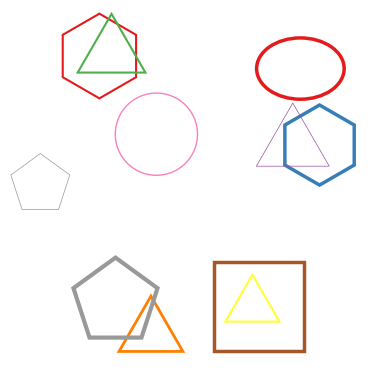[{"shape": "oval", "thickness": 2.5, "radius": 0.57, "center": [0.78, 0.822]}, {"shape": "hexagon", "thickness": 1.5, "radius": 0.55, "center": [0.258, 0.854]}, {"shape": "hexagon", "thickness": 2.5, "radius": 0.52, "center": [0.83, 0.623]}, {"shape": "triangle", "thickness": 1.5, "radius": 0.51, "center": [0.29, 0.862]}, {"shape": "triangle", "thickness": 0.5, "radius": 0.55, "center": [0.761, 0.623]}, {"shape": "triangle", "thickness": 2, "radius": 0.48, "center": [0.392, 0.135]}, {"shape": "triangle", "thickness": 1.5, "radius": 0.41, "center": [0.656, 0.205]}, {"shape": "square", "thickness": 2.5, "radius": 0.58, "center": [0.672, 0.204]}, {"shape": "circle", "thickness": 1, "radius": 0.53, "center": [0.406, 0.651]}, {"shape": "pentagon", "thickness": 0.5, "radius": 0.4, "center": [0.105, 0.521]}, {"shape": "pentagon", "thickness": 3, "radius": 0.57, "center": [0.3, 0.216]}]